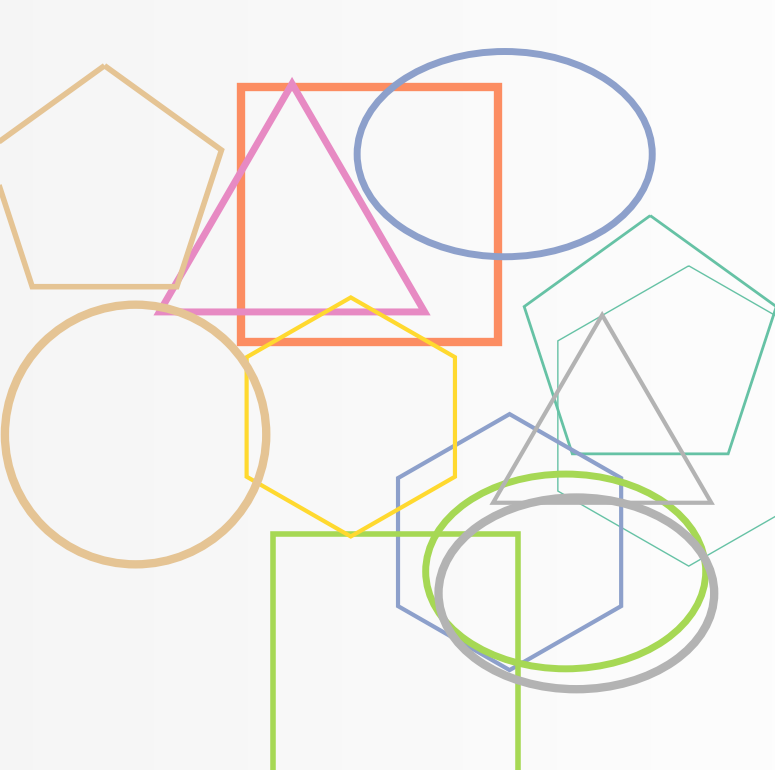[{"shape": "hexagon", "thickness": 0.5, "radius": 0.97, "center": [0.889, 0.46]}, {"shape": "pentagon", "thickness": 1, "radius": 0.86, "center": [0.839, 0.549]}, {"shape": "square", "thickness": 3, "radius": 0.83, "center": [0.477, 0.722]}, {"shape": "hexagon", "thickness": 1.5, "radius": 0.83, "center": [0.658, 0.296]}, {"shape": "oval", "thickness": 2.5, "radius": 0.95, "center": [0.651, 0.8]}, {"shape": "triangle", "thickness": 2.5, "radius": 0.99, "center": [0.377, 0.694]}, {"shape": "oval", "thickness": 2.5, "radius": 0.9, "center": [0.73, 0.258]}, {"shape": "square", "thickness": 2, "radius": 0.79, "center": [0.51, 0.148]}, {"shape": "hexagon", "thickness": 1.5, "radius": 0.78, "center": [0.453, 0.459]}, {"shape": "pentagon", "thickness": 2, "radius": 0.79, "center": [0.135, 0.756]}, {"shape": "circle", "thickness": 3, "radius": 0.84, "center": [0.175, 0.436]}, {"shape": "oval", "thickness": 3, "radius": 0.89, "center": [0.744, 0.229]}, {"shape": "triangle", "thickness": 1.5, "radius": 0.81, "center": [0.777, 0.428]}]